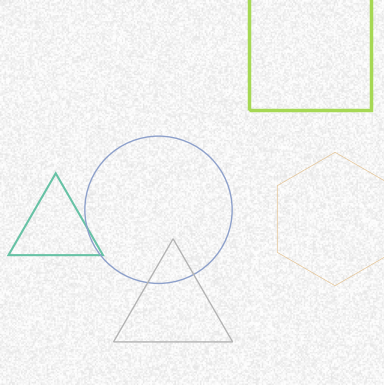[{"shape": "triangle", "thickness": 1.5, "radius": 0.71, "center": [0.145, 0.408]}, {"shape": "circle", "thickness": 1, "radius": 0.96, "center": [0.412, 0.455]}, {"shape": "square", "thickness": 2.5, "radius": 0.79, "center": [0.806, 0.873]}, {"shape": "hexagon", "thickness": 0.5, "radius": 0.87, "center": [0.87, 0.431]}, {"shape": "triangle", "thickness": 1, "radius": 0.89, "center": [0.45, 0.201]}]